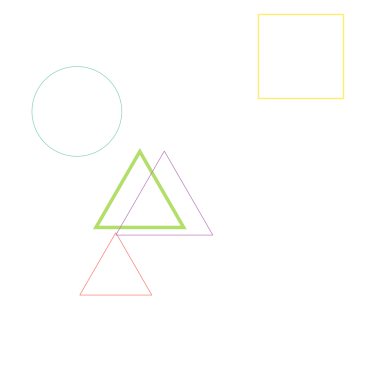[{"shape": "circle", "thickness": 0.5, "radius": 0.58, "center": [0.2, 0.711]}, {"shape": "triangle", "thickness": 0.5, "radius": 0.54, "center": [0.301, 0.288]}, {"shape": "triangle", "thickness": 2.5, "radius": 0.66, "center": [0.363, 0.475]}, {"shape": "triangle", "thickness": 0.5, "radius": 0.73, "center": [0.427, 0.462]}, {"shape": "square", "thickness": 1, "radius": 0.55, "center": [0.781, 0.855]}]